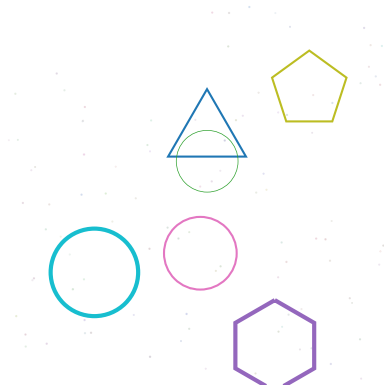[{"shape": "triangle", "thickness": 1.5, "radius": 0.58, "center": [0.538, 0.652]}, {"shape": "circle", "thickness": 0.5, "radius": 0.4, "center": [0.538, 0.581]}, {"shape": "hexagon", "thickness": 3, "radius": 0.59, "center": [0.714, 0.102]}, {"shape": "circle", "thickness": 1.5, "radius": 0.47, "center": [0.52, 0.342]}, {"shape": "pentagon", "thickness": 1.5, "radius": 0.51, "center": [0.803, 0.767]}, {"shape": "circle", "thickness": 3, "radius": 0.57, "center": [0.245, 0.293]}]